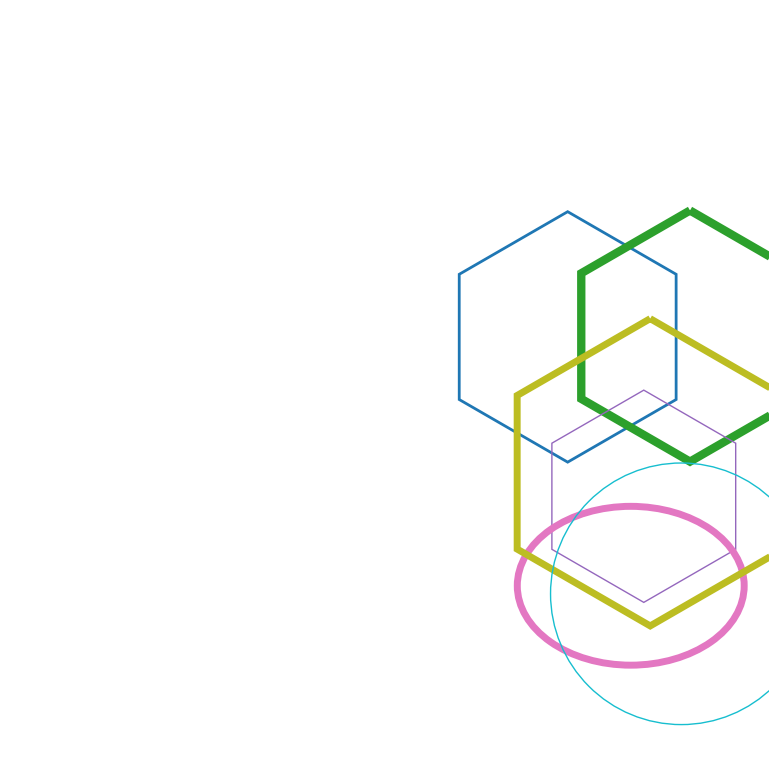[{"shape": "hexagon", "thickness": 1, "radius": 0.81, "center": [0.737, 0.562]}, {"shape": "hexagon", "thickness": 3, "radius": 0.82, "center": [0.896, 0.564]}, {"shape": "hexagon", "thickness": 0.5, "radius": 0.69, "center": [0.836, 0.356]}, {"shape": "oval", "thickness": 2.5, "radius": 0.74, "center": [0.819, 0.239]}, {"shape": "hexagon", "thickness": 2.5, "radius": 1.0, "center": [0.844, 0.387]}, {"shape": "circle", "thickness": 0.5, "radius": 0.85, "center": [0.885, 0.229]}]